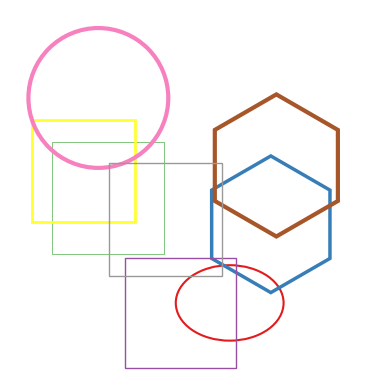[{"shape": "oval", "thickness": 1.5, "radius": 0.7, "center": [0.597, 0.213]}, {"shape": "hexagon", "thickness": 2.5, "radius": 0.89, "center": [0.703, 0.417]}, {"shape": "square", "thickness": 0.5, "radius": 0.73, "center": [0.28, 0.486]}, {"shape": "square", "thickness": 1, "radius": 0.72, "center": [0.469, 0.187]}, {"shape": "square", "thickness": 2, "radius": 0.67, "center": [0.217, 0.556]}, {"shape": "hexagon", "thickness": 3, "radius": 0.92, "center": [0.718, 0.57]}, {"shape": "circle", "thickness": 3, "radius": 0.91, "center": [0.255, 0.746]}, {"shape": "square", "thickness": 1, "radius": 0.73, "center": [0.429, 0.43]}]